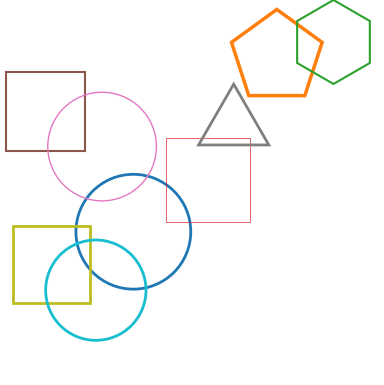[{"shape": "circle", "thickness": 2, "radius": 0.75, "center": [0.346, 0.398]}, {"shape": "pentagon", "thickness": 2.5, "radius": 0.62, "center": [0.719, 0.852]}, {"shape": "hexagon", "thickness": 1.5, "radius": 0.55, "center": [0.866, 0.891]}, {"shape": "square", "thickness": 0.5, "radius": 0.55, "center": [0.539, 0.533]}, {"shape": "square", "thickness": 1.5, "radius": 0.51, "center": [0.119, 0.71]}, {"shape": "circle", "thickness": 1, "radius": 0.71, "center": [0.265, 0.619]}, {"shape": "triangle", "thickness": 2, "radius": 0.53, "center": [0.607, 0.676]}, {"shape": "square", "thickness": 2, "radius": 0.5, "center": [0.134, 0.313]}, {"shape": "circle", "thickness": 2, "radius": 0.65, "center": [0.249, 0.246]}]